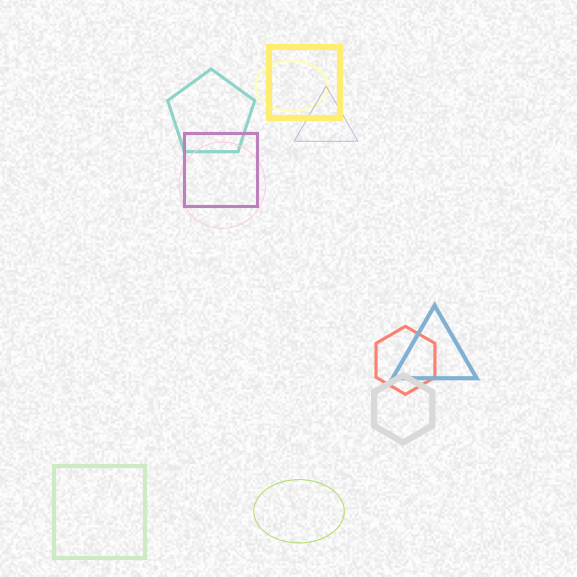[{"shape": "pentagon", "thickness": 1.5, "radius": 0.4, "center": [0.366, 0.8]}, {"shape": "oval", "thickness": 1, "radius": 0.31, "center": [0.505, 0.85]}, {"shape": "triangle", "thickness": 0.5, "radius": 0.32, "center": [0.565, 0.786]}, {"shape": "hexagon", "thickness": 1.5, "radius": 0.29, "center": [0.702, 0.375]}, {"shape": "triangle", "thickness": 2, "radius": 0.42, "center": [0.753, 0.386]}, {"shape": "oval", "thickness": 0.5, "radius": 0.39, "center": [0.518, 0.114]}, {"shape": "circle", "thickness": 0.5, "radius": 0.37, "center": [0.385, 0.678]}, {"shape": "hexagon", "thickness": 3, "radius": 0.29, "center": [0.698, 0.291]}, {"shape": "square", "thickness": 1.5, "radius": 0.32, "center": [0.382, 0.706]}, {"shape": "square", "thickness": 2, "radius": 0.4, "center": [0.172, 0.113]}, {"shape": "square", "thickness": 3, "radius": 0.31, "center": [0.527, 0.856]}]